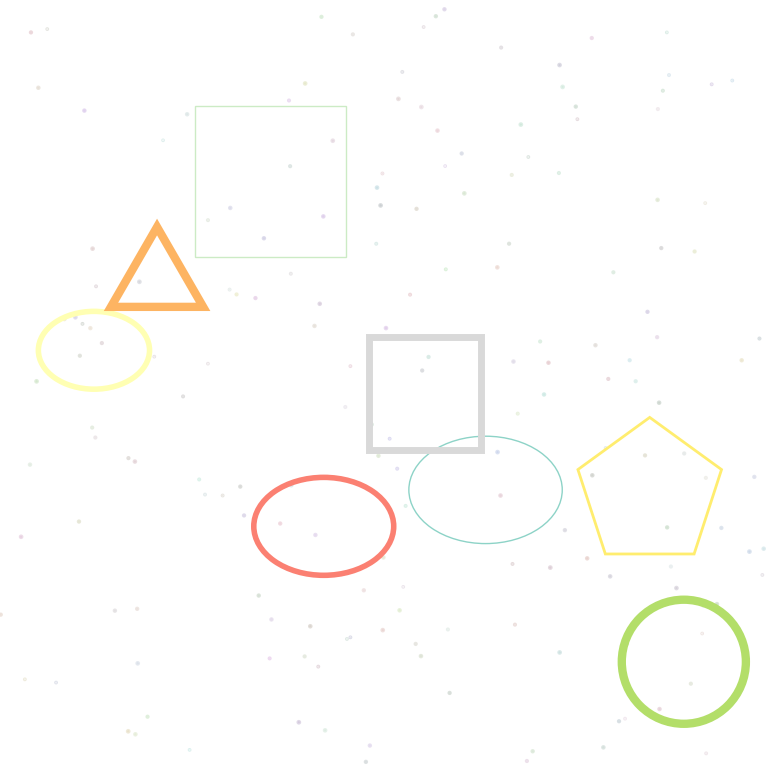[{"shape": "oval", "thickness": 0.5, "radius": 0.5, "center": [0.631, 0.364]}, {"shape": "oval", "thickness": 2, "radius": 0.36, "center": [0.122, 0.545]}, {"shape": "oval", "thickness": 2, "radius": 0.45, "center": [0.42, 0.316]}, {"shape": "triangle", "thickness": 3, "radius": 0.35, "center": [0.204, 0.636]}, {"shape": "circle", "thickness": 3, "radius": 0.4, "center": [0.888, 0.141]}, {"shape": "square", "thickness": 2.5, "radius": 0.37, "center": [0.552, 0.489]}, {"shape": "square", "thickness": 0.5, "radius": 0.49, "center": [0.351, 0.765]}, {"shape": "pentagon", "thickness": 1, "radius": 0.49, "center": [0.844, 0.36]}]